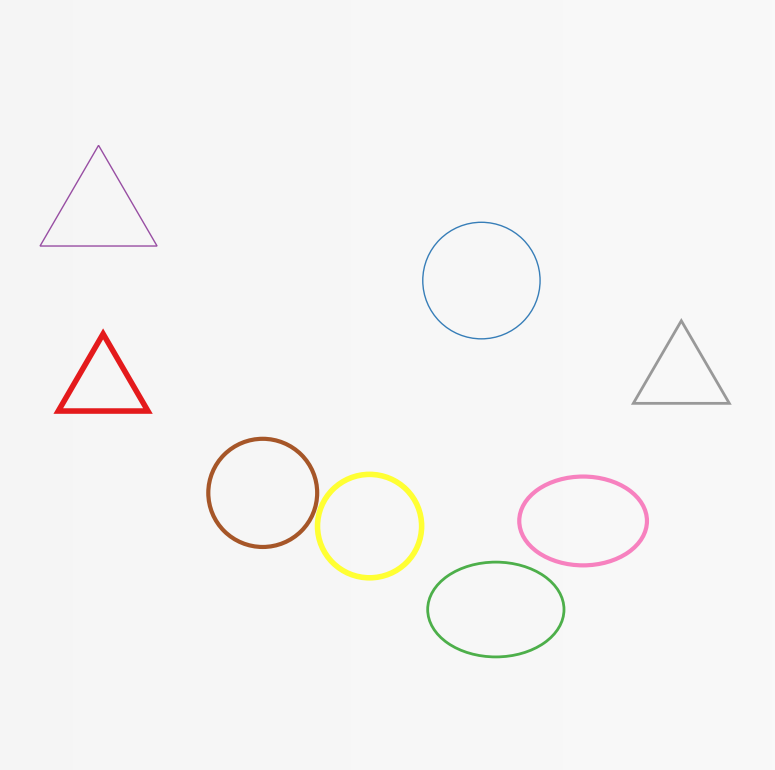[{"shape": "triangle", "thickness": 2, "radius": 0.33, "center": [0.133, 0.5]}, {"shape": "circle", "thickness": 0.5, "radius": 0.38, "center": [0.621, 0.636]}, {"shape": "oval", "thickness": 1, "radius": 0.44, "center": [0.64, 0.208]}, {"shape": "triangle", "thickness": 0.5, "radius": 0.44, "center": [0.127, 0.724]}, {"shape": "circle", "thickness": 2, "radius": 0.34, "center": [0.477, 0.317]}, {"shape": "circle", "thickness": 1.5, "radius": 0.35, "center": [0.339, 0.36]}, {"shape": "oval", "thickness": 1.5, "radius": 0.41, "center": [0.752, 0.323]}, {"shape": "triangle", "thickness": 1, "radius": 0.36, "center": [0.879, 0.512]}]